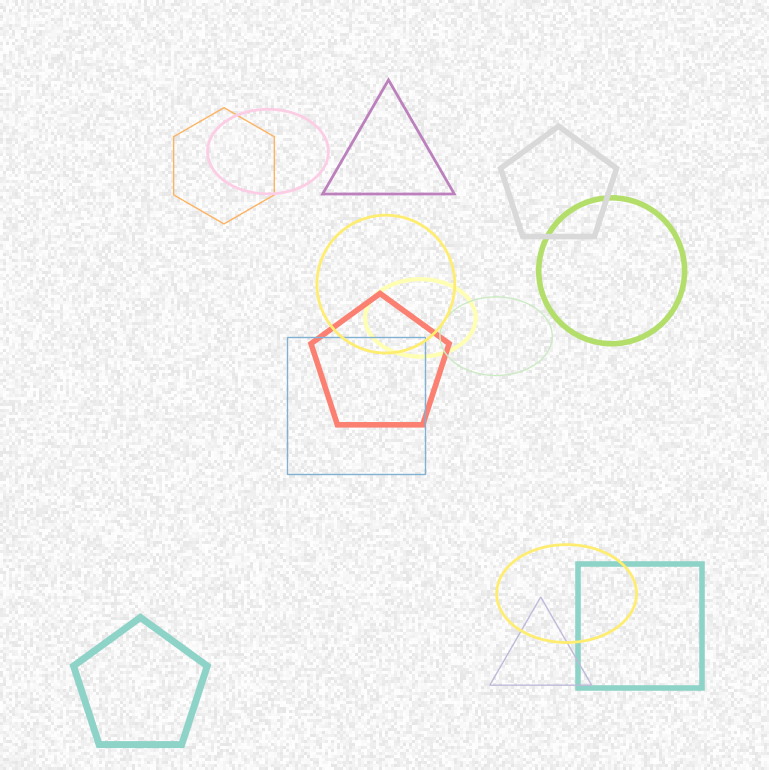[{"shape": "pentagon", "thickness": 2.5, "radius": 0.46, "center": [0.182, 0.107]}, {"shape": "square", "thickness": 2, "radius": 0.4, "center": [0.831, 0.187]}, {"shape": "oval", "thickness": 1.5, "radius": 0.36, "center": [0.546, 0.587]}, {"shape": "triangle", "thickness": 0.5, "radius": 0.38, "center": [0.702, 0.148]}, {"shape": "pentagon", "thickness": 2, "radius": 0.47, "center": [0.494, 0.525]}, {"shape": "square", "thickness": 0.5, "radius": 0.45, "center": [0.462, 0.474]}, {"shape": "hexagon", "thickness": 0.5, "radius": 0.38, "center": [0.291, 0.785]}, {"shape": "circle", "thickness": 2, "radius": 0.47, "center": [0.794, 0.648]}, {"shape": "oval", "thickness": 1, "radius": 0.39, "center": [0.348, 0.803]}, {"shape": "pentagon", "thickness": 2, "radius": 0.4, "center": [0.725, 0.757]}, {"shape": "triangle", "thickness": 1, "radius": 0.49, "center": [0.505, 0.797]}, {"shape": "oval", "thickness": 0.5, "radius": 0.36, "center": [0.644, 0.563]}, {"shape": "circle", "thickness": 1, "radius": 0.45, "center": [0.501, 0.631]}, {"shape": "oval", "thickness": 1, "radius": 0.45, "center": [0.736, 0.229]}]